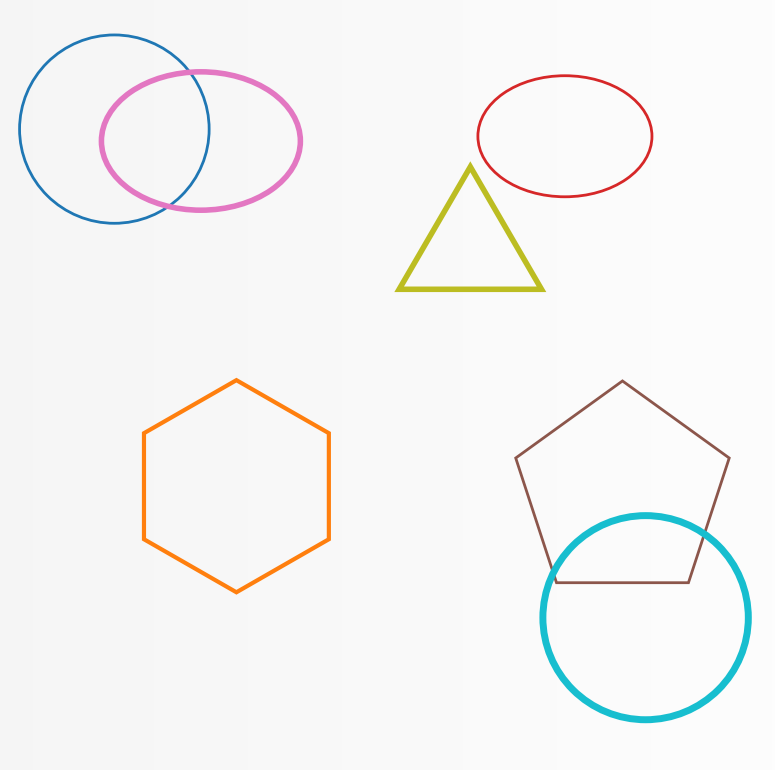[{"shape": "circle", "thickness": 1, "radius": 0.61, "center": [0.148, 0.832]}, {"shape": "hexagon", "thickness": 1.5, "radius": 0.69, "center": [0.305, 0.369]}, {"shape": "oval", "thickness": 1, "radius": 0.56, "center": [0.729, 0.823]}, {"shape": "pentagon", "thickness": 1, "radius": 0.72, "center": [0.803, 0.36]}, {"shape": "oval", "thickness": 2, "radius": 0.64, "center": [0.259, 0.817]}, {"shape": "triangle", "thickness": 2, "radius": 0.53, "center": [0.607, 0.677]}, {"shape": "circle", "thickness": 2.5, "radius": 0.66, "center": [0.833, 0.198]}]